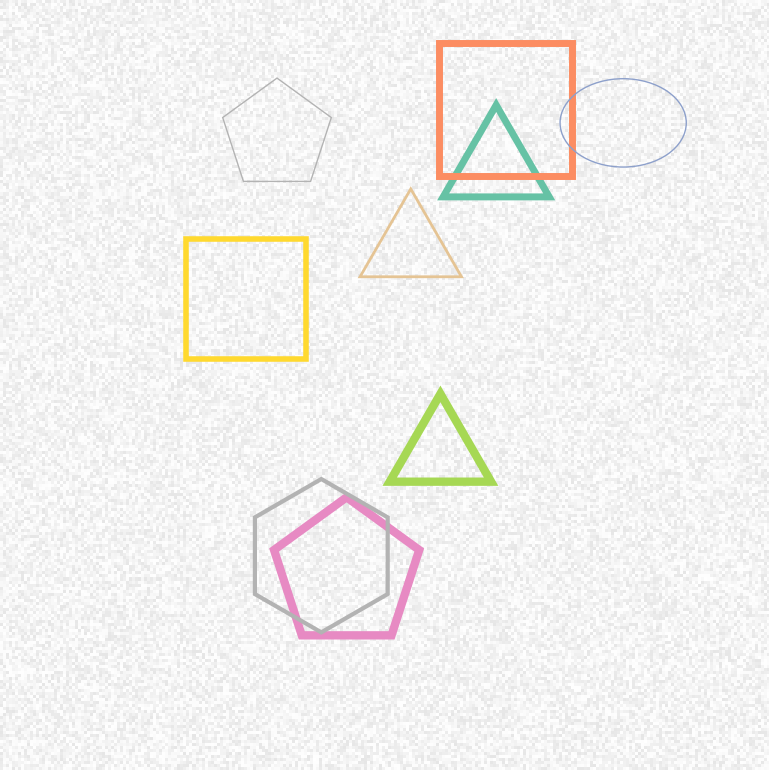[{"shape": "triangle", "thickness": 2.5, "radius": 0.4, "center": [0.644, 0.784]}, {"shape": "square", "thickness": 2.5, "radius": 0.43, "center": [0.657, 0.858]}, {"shape": "oval", "thickness": 0.5, "radius": 0.41, "center": [0.809, 0.84]}, {"shape": "pentagon", "thickness": 3, "radius": 0.5, "center": [0.45, 0.255]}, {"shape": "triangle", "thickness": 3, "radius": 0.38, "center": [0.572, 0.412]}, {"shape": "square", "thickness": 2, "radius": 0.39, "center": [0.32, 0.611]}, {"shape": "triangle", "thickness": 1, "radius": 0.38, "center": [0.533, 0.679]}, {"shape": "pentagon", "thickness": 0.5, "radius": 0.37, "center": [0.36, 0.824]}, {"shape": "hexagon", "thickness": 1.5, "radius": 0.5, "center": [0.417, 0.278]}]